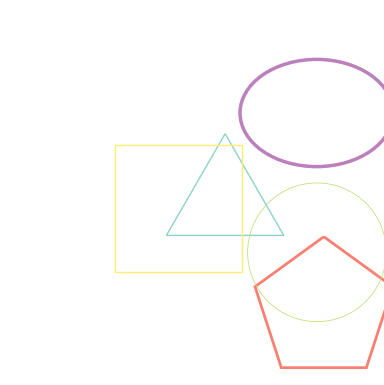[{"shape": "triangle", "thickness": 1, "radius": 0.88, "center": [0.585, 0.477]}, {"shape": "pentagon", "thickness": 2, "radius": 0.94, "center": [0.841, 0.197]}, {"shape": "circle", "thickness": 0.5, "radius": 0.9, "center": [0.823, 0.345]}, {"shape": "oval", "thickness": 2.5, "radius": 0.99, "center": [0.822, 0.706]}, {"shape": "square", "thickness": 1, "radius": 0.82, "center": [0.464, 0.458]}]